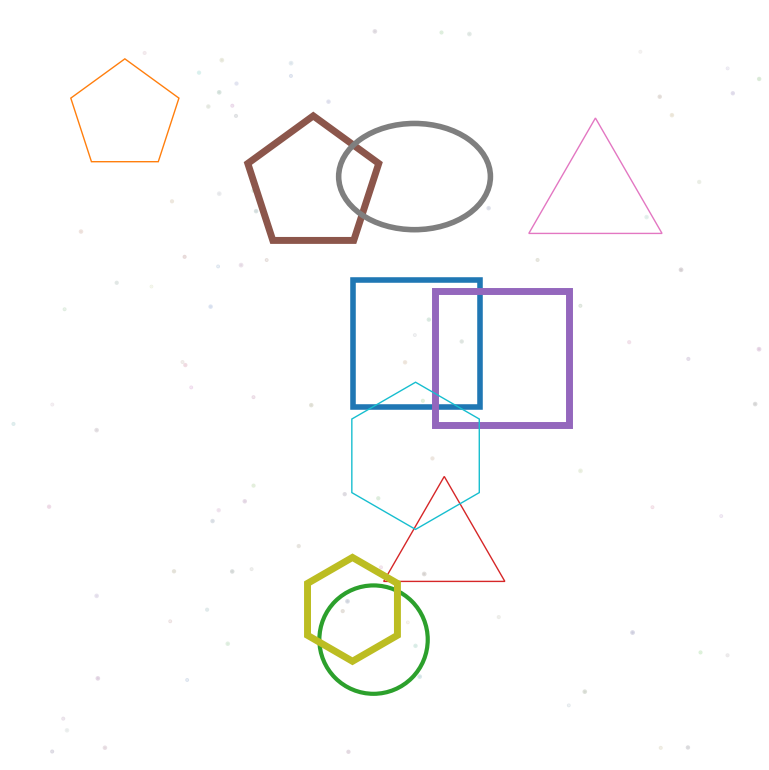[{"shape": "square", "thickness": 2, "radius": 0.41, "center": [0.541, 0.554]}, {"shape": "pentagon", "thickness": 0.5, "radius": 0.37, "center": [0.162, 0.85]}, {"shape": "circle", "thickness": 1.5, "radius": 0.35, "center": [0.485, 0.169]}, {"shape": "triangle", "thickness": 0.5, "radius": 0.45, "center": [0.577, 0.29]}, {"shape": "square", "thickness": 2.5, "radius": 0.44, "center": [0.652, 0.535]}, {"shape": "pentagon", "thickness": 2.5, "radius": 0.45, "center": [0.407, 0.76]}, {"shape": "triangle", "thickness": 0.5, "radius": 0.5, "center": [0.773, 0.747]}, {"shape": "oval", "thickness": 2, "radius": 0.49, "center": [0.538, 0.771]}, {"shape": "hexagon", "thickness": 2.5, "radius": 0.34, "center": [0.458, 0.209]}, {"shape": "hexagon", "thickness": 0.5, "radius": 0.48, "center": [0.54, 0.408]}]